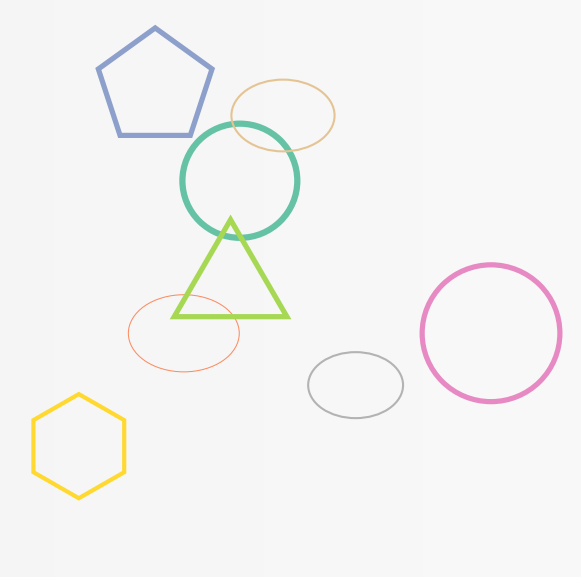[{"shape": "circle", "thickness": 3, "radius": 0.49, "center": [0.413, 0.686]}, {"shape": "oval", "thickness": 0.5, "radius": 0.48, "center": [0.316, 0.422]}, {"shape": "pentagon", "thickness": 2.5, "radius": 0.51, "center": [0.267, 0.848]}, {"shape": "circle", "thickness": 2.5, "radius": 0.59, "center": [0.845, 0.422]}, {"shape": "triangle", "thickness": 2.5, "radius": 0.56, "center": [0.397, 0.507]}, {"shape": "hexagon", "thickness": 2, "radius": 0.45, "center": [0.136, 0.227]}, {"shape": "oval", "thickness": 1, "radius": 0.44, "center": [0.487, 0.799]}, {"shape": "oval", "thickness": 1, "radius": 0.41, "center": [0.612, 0.332]}]